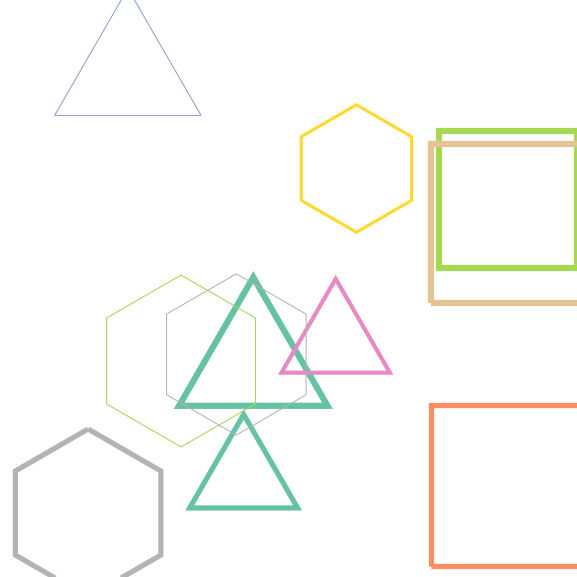[{"shape": "triangle", "thickness": 2.5, "radius": 0.54, "center": [0.422, 0.174]}, {"shape": "triangle", "thickness": 3, "radius": 0.74, "center": [0.439, 0.371]}, {"shape": "square", "thickness": 2.5, "radius": 0.7, "center": [0.886, 0.158]}, {"shape": "triangle", "thickness": 0.5, "radius": 0.73, "center": [0.221, 0.873]}, {"shape": "triangle", "thickness": 2, "radius": 0.54, "center": [0.581, 0.408]}, {"shape": "hexagon", "thickness": 0.5, "radius": 0.74, "center": [0.314, 0.374]}, {"shape": "square", "thickness": 3, "radius": 0.6, "center": [0.88, 0.654]}, {"shape": "hexagon", "thickness": 1.5, "radius": 0.55, "center": [0.617, 0.707]}, {"shape": "square", "thickness": 3, "radius": 0.69, "center": [0.884, 0.612]}, {"shape": "hexagon", "thickness": 2.5, "radius": 0.73, "center": [0.153, 0.111]}, {"shape": "hexagon", "thickness": 0.5, "radius": 0.7, "center": [0.409, 0.385]}]